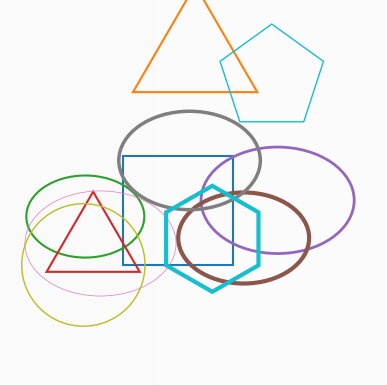[{"shape": "square", "thickness": 1.5, "radius": 0.71, "center": [0.459, 0.454]}, {"shape": "triangle", "thickness": 1.5, "radius": 0.93, "center": [0.504, 0.853]}, {"shape": "oval", "thickness": 1.5, "radius": 0.76, "center": [0.22, 0.438]}, {"shape": "triangle", "thickness": 1.5, "radius": 0.69, "center": [0.24, 0.363]}, {"shape": "oval", "thickness": 2, "radius": 0.99, "center": [0.716, 0.48]}, {"shape": "oval", "thickness": 3, "radius": 0.84, "center": [0.629, 0.382]}, {"shape": "oval", "thickness": 0.5, "radius": 0.97, "center": [0.259, 0.368]}, {"shape": "oval", "thickness": 2.5, "radius": 0.91, "center": [0.489, 0.583]}, {"shape": "circle", "thickness": 1, "radius": 0.8, "center": [0.215, 0.312]}, {"shape": "pentagon", "thickness": 1, "radius": 0.7, "center": [0.701, 0.797]}, {"shape": "hexagon", "thickness": 3, "radius": 0.69, "center": [0.548, 0.38]}]